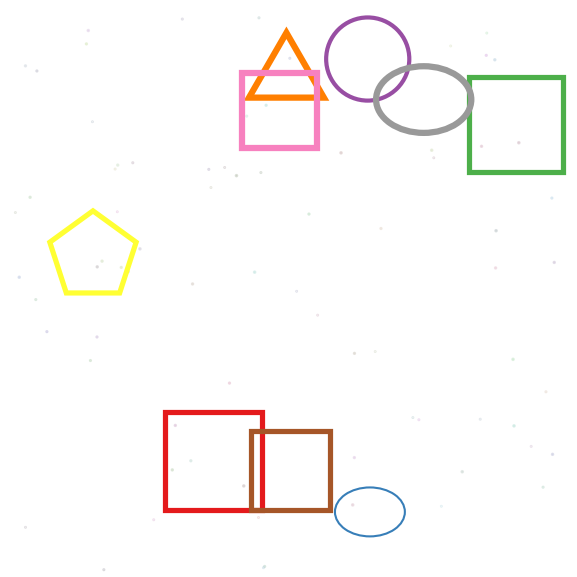[{"shape": "square", "thickness": 2.5, "radius": 0.42, "center": [0.37, 0.201]}, {"shape": "oval", "thickness": 1, "radius": 0.3, "center": [0.641, 0.113]}, {"shape": "square", "thickness": 2.5, "radius": 0.41, "center": [0.893, 0.784]}, {"shape": "circle", "thickness": 2, "radius": 0.36, "center": [0.637, 0.897]}, {"shape": "triangle", "thickness": 3, "radius": 0.37, "center": [0.496, 0.868]}, {"shape": "pentagon", "thickness": 2.5, "radius": 0.39, "center": [0.161, 0.555]}, {"shape": "square", "thickness": 2.5, "radius": 0.34, "center": [0.503, 0.185]}, {"shape": "square", "thickness": 3, "radius": 0.33, "center": [0.485, 0.808]}, {"shape": "oval", "thickness": 3, "radius": 0.41, "center": [0.734, 0.827]}]